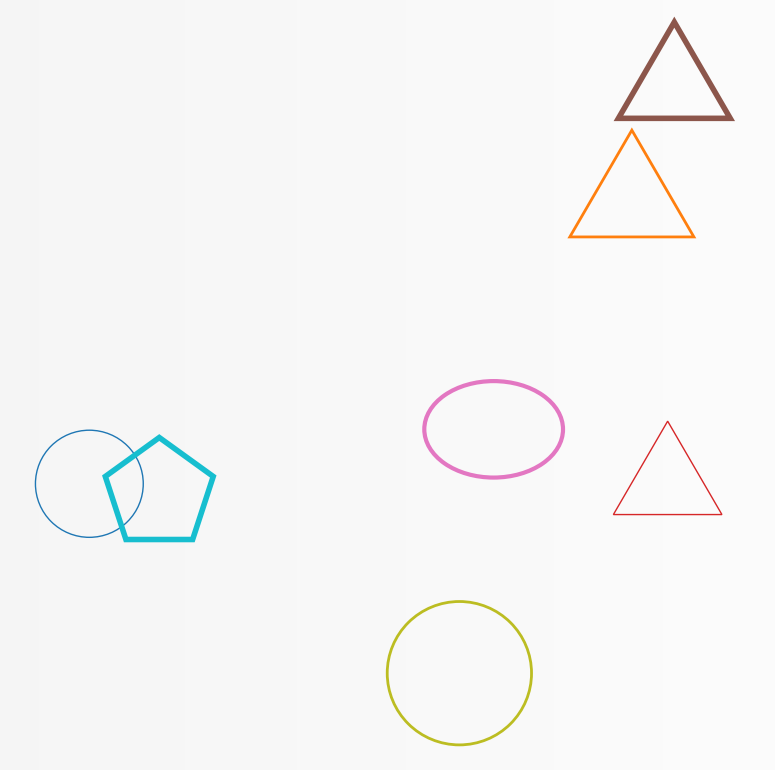[{"shape": "circle", "thickness": 0.5, "radius": 0.35, "center": [0.115, 0.372]}, {"shape": "triangle", "thickness": 1, "radius": 0.46, "center": [0.815, 0.739]}, {"shape": "triangle", "thickness": 0.5, "radius": 0.4, "center": [0.861, 0.372]}, {"shape": "triangle", "thickness": 2, "radius": 0.42, "center": [0.87, 0.888]}, {"shape": "oval", "thickness": 1.5, "radius": 0.45, "center": [0.637, 0.442]}, {"shape": "circle", "thickness": 1, "radius": 0.47, "center": [0.593, 0.126]}, {"shape": "pentagon", "thickness": 2, "radius": 0.37, "center": [0.206, 0.359]}]